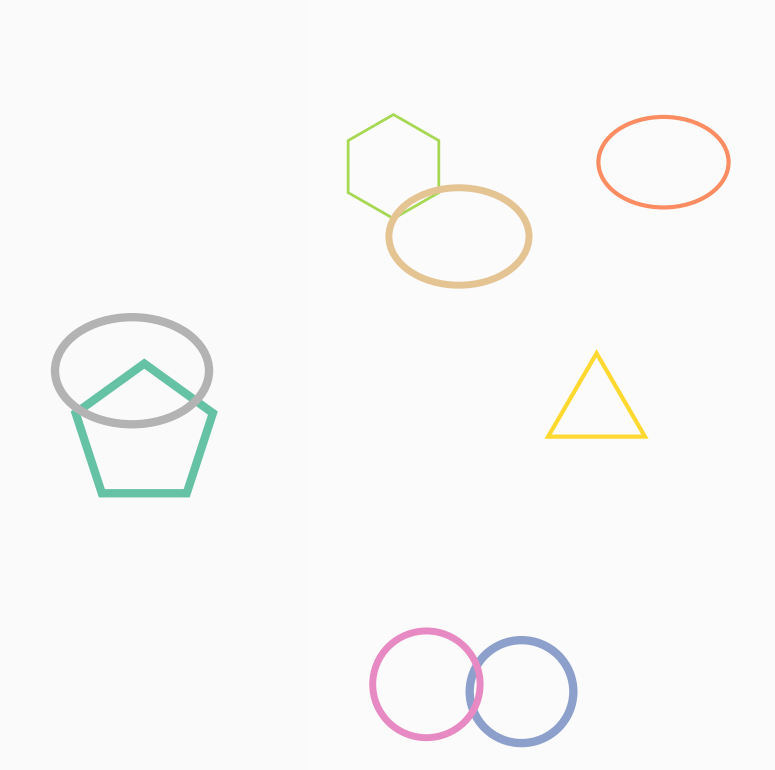[{"shape": "pentagon", "thickness": 3, "radius": 0.47, "center": [0.186, 0.435]}, {"shape": "oval", "thickness": 1.5, "radius": 0.42, "center": [0.856, 0.789]}, {"shape": "circle", "thickness": 3, "radius": 0.33, "center": [0.673, 0.102]}, {"shape": "circle", "thickness": 2.5, "radius": 0.35, "center": [0.55, 0.111]}, {"shape": "hexagon", "thickness": 1, "radius": 0.34, "center": [0.508, 0.784]}, {"shape": "triangle", "thickness": 1.5, "radius": 0.36, "center": [0.77, 0.469]}, {"shape": "oval", "thickness": 2.5, "radius": 0.45, "center": [0.592, 0.693]}, {"shape": "oval", "thickness": 3, "radius": 0.5, "center": [0.17, 0.519]}]